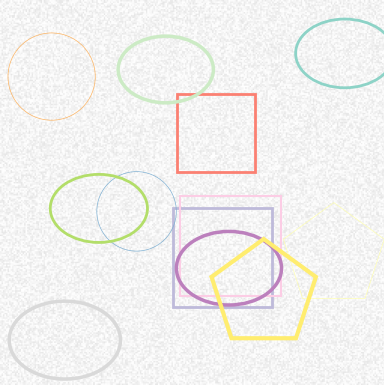[{"shape": "oval", "thickness": 2, "radius": 0.64, "center": [0.895, 0.861]}, {"shape": "pentagon", "thickness": 0.5, "radius": 0.69, "center": [0.867, 0.336]}, {"shape": "square", "thickness": 2, "radius": 0.64, "center": [0.577, 0.332]}, {"shape": "square", "thickness": 2, "radius": 0.51, "center": [0.561, 0.656]}, {"shape": "circle", "thickness": 0.5, "radius": 0.52, "center": [0.355, 0.451]}, {"shape": "circle", "thickness": 0.5, "radius": 0.57, "center": [0.134, 0.801]}, {"shape": "oval", "thickness": 2, "radius": 0.63, "center": [0.257, 0.459]}, {"shape": "square", "thickness": 1.5, "radius": 0.65, "center": [0.599, 0.361]}, {"shape": "oval", "thickness": 2.5, "radius": 0.72, "center": [0.168, 0.117]}, {"shape": "oval", "thickness": 2.5, "radius": 0.68, "center": [0.595, 0.303]}, {"shape": "oval", "thickness": 2.5, "radius": 0.62, "center": [0.431, 0.82]}, {"shape": "pentagon", "thickness": 3, "radius": 0.71, "center": [0.685, 0.237]}]